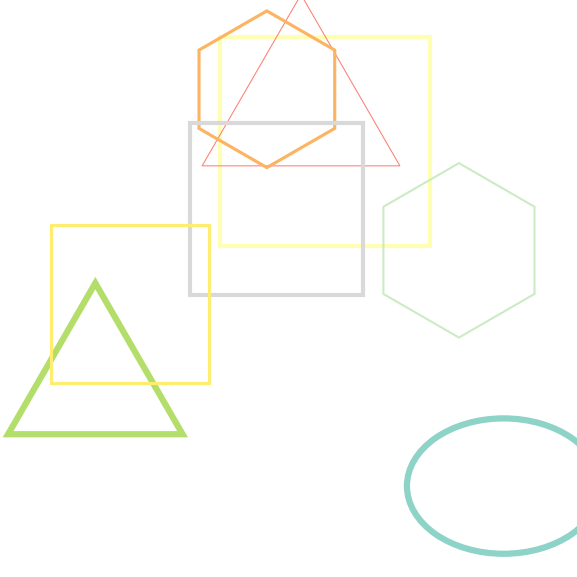[{"shape": "oval", "thickness": 3, "radius": 0.84, "center": [0.872, 0.157]}, {"shape": "square", "thickness": 2, "radius": 0.91, "center": [0.563, 0.754]}, {"shape": "triangle", "thickness": 0.5, "radius": 0.99, "center": [0.521, 0.811]}, {"shape": "hexagon", "thickness": 1.5, "radius": 0.68, "center": [0.462, 0.845]}, {"shape": "triangle", "thickness": 3, "radius": 0.87, "center": [0.165, 0.334]}, {"shape": "square", "thickness": 2, "radius": 0.75, "center": [0.479, 0.637]}, {"shape": "hexagon", "thickness": 1, "radius": 0.76, "center": [0.795, 0.566]}, {"shape": "square", "thickness": 1.5, "radius": 0.68, "center": [0.225, 0.473]}]